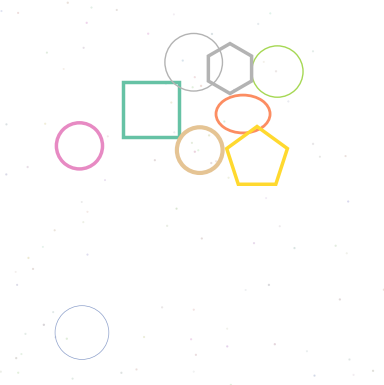[{"shape": "square", "thickness": 2.5, "radius": 0.36, "center": [0.392, 0.716]}, {"shape": "oval", "thickness": 2, "radius": 0.35, "center": [0.631, 0.704]}, {"shape": "circle", "thickness": 0.5, "radius": 0.35, "center": [0.213, 0.136]}, {"shape": "circle", "thickness": 2.5, "radius": 0.3, "center": [0.206, 0.621]}, {"shape": "circle", "thickness": 1, "radius": 0.33, "center": [0.72, 0.814]}, {"shape": "pentagon", "thickness": 2.5, "radius": 0.41, "center": [0.668, 0.588]}, {"shape": "circle", "thickness": 3, "radius": 0.3, "center": [0.519, 0.61]}, {"shape": "hexagon", "thickness": 2.5, "radius": 0.32, "center": [0.597, 0.822]}, {"shape": "circle", "thickness": 1, "radius": 0.37, "center": [0.503, 0.838]}]